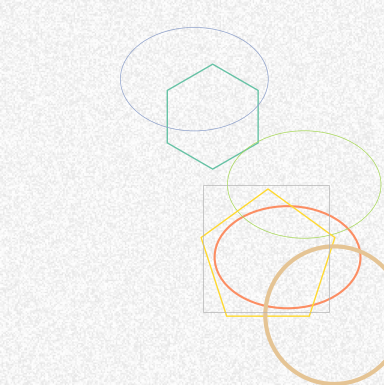[{"shape": "hexagon", "thickness": 1, "radius": 0.68, "center": [0.553, 0.697]}, {"shape": "oval", "thickness": 1.5, "radius": 0.95, "center": [0.747, 0.332]}, {"shape": "oval", "thickness": 0.5, "radius": 0.96, "center": [0.505, 0.794]}, {"shape": "oval", "thickness": 0.5, "radius": 1.0, "center": [0.79, 0.521]}, {"shape": "pentagon", "thickness": 1, "radius": 0.91, "center": [0.696, 0.327]}, {"shape": "circle", "thickness": 3, "radius": 0.89, "center": [0.868, 0.181]}, {"shape": "square", "thickness": 0.5, "radius": 0.82, "center": [0.692, 0.355]}]